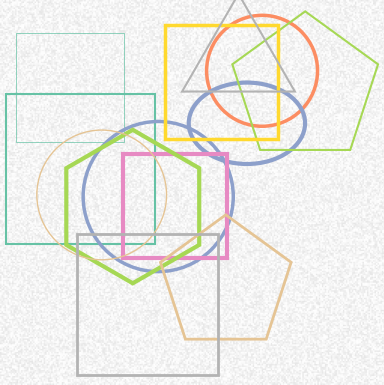[{"shape": "square", "thickness": 1.5, "radius": 0.97, "center": [0.209, 0.561]}, {"shape": "square", "thickness": 0.5, "radius": 0.7, "center": [0.183, 0.773]}, {"shape": "circle", "thickness": 2.5, "radius": 0.72, "center": [0.681, 0.816]}, {"shape": "circle", "thickness": 2.5, "radius": 0.97, "center": [0.411, 0.489]}, {"shape": "oval", "thickness": 3, "radius": 0.76, "center": [0.641, 0.68]}, {"shape": "square", "thickness": 3, "radius": 0.68, "center": [0.453, 0.466]}, {"shape": "hexagon", "thickness": 3, "radius": 1.0, "center": [0.345, 0.464]}, {"shape": "pentagon", "thickness": 1.5, "radius": 0.99, "center": [0.793, 0.771]}, {"shape": "square", "thickness": 2.5, "radius": 0.74, "center": [0.576, 0.787]}, {"shape": "circle", "thickness": 1, "radius": 0.84, "center": [0.264, 0.494]}, {"shape": "pentagon", "thickness": 2, "radius": 0.89, "center": [0.586, 0.263]}, {"shape": "triangle", "thickness": 1.5, "radius": 0.85, "center": [0.619, 0.847]}, {"shape": "square", "thickness": 2, "radius": 0.91, "center": [0.383, 0.209]}]